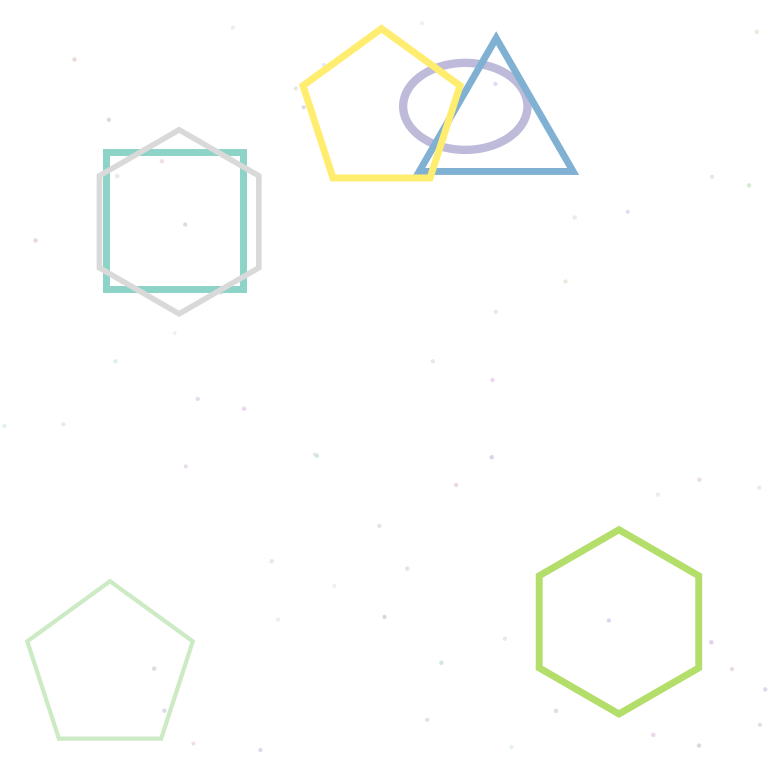[{"shape": "square", "thickness": 2.5, "radius": 0.44, "center": [0.227, 0.713]}, {"shape": "oval", "thickness": 3, "radius": 0.4, "center": [0.604, 0.862]}, {"shape": "triangle", "thickness": 2.5, "radius": 0.58, "center": [0.644, 0.835]}, {"shape": "hexagon", "thickness": 2.5, "radius": 0.6, "center": [0.804, 0.192]}, {"shape": "hexagon", "thickness": 2, "radius": 0.6, "center": [0.233, 0.712]}, {"shape": "pentagon", "thickness": 1.5, "radius": 0.56, "center": [0.143, 0.132]}, {"shape": "pentagon", "thickness": 2.5, "radius": 0.54, "center": [0.495, 0.856]}]